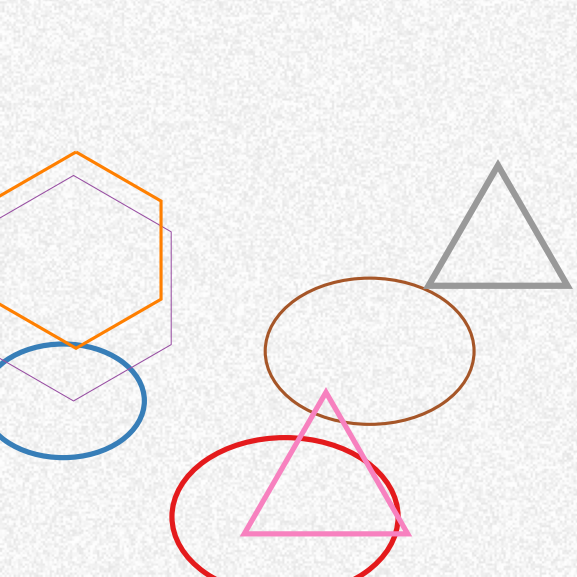[{"shape": "oval", "thickness": 2.5, "radius": 0.98, "center": [0.494, 0.104]}, {"shape": "oval", "thickness": 2.5, "radius": 0.7, "center": [0.109, 0.305]}, {"shape": "hexagon", "thickness": 0.5, "radius": 0.98, "center": [0.127, 0.5]}, {"shape": "hexagon", "thickness": 1.5, "radius": 0.85, "center": [0.132, 0.566]}, {"shape": "oval", "thickness": 1.5, "radius": 0.9, "center": [0.64, 0.391]}, {"shape": "triangle", "thickness": 2.5, "radius": 0.82, "center": [0.564, 0.156]}, {"shape": "triangle", "thickness": 3, "radius": 0.7, "center": [0.862, 0.574]}]